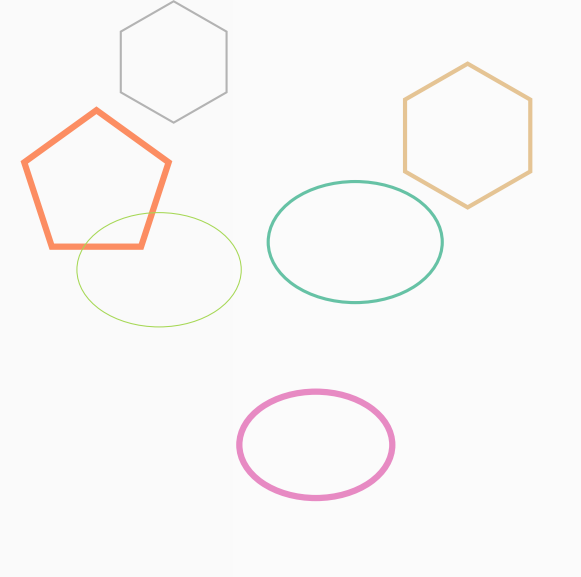[{"shape": "oval", "thickness": 1.5, "radius": 0.75, "center": [0.611, 0.58]}, {"shape": "pentagon", "thickness": 3, "radius": 0.65, "center": [0.166, 0.678]}, {"shape": "oval", "thickness": 3, "radius": 0.66, "center": [0.543, 0.229]}, {"shape": "oval", "thickness": 0.5, "radius": 0.71, "center": [0.274, 0.532]}, {"shape": "hexagon", "thickness": 2, "radius": 0.62, "center": [0.805, 0.764]}, {"shape": "hexagon", "thickness": 1, "radius": 0.53, "center": [0.299, 0.892]}]